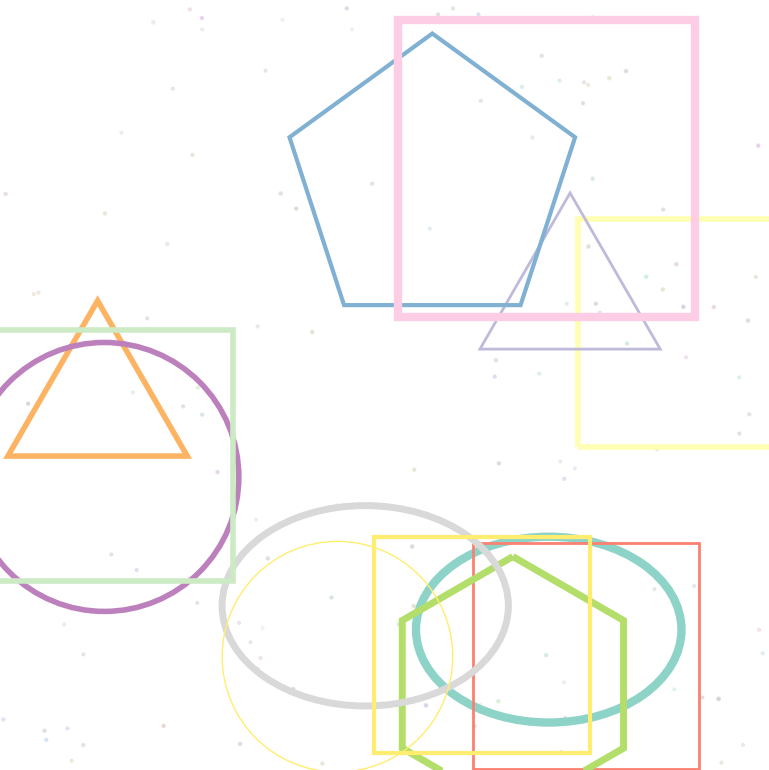[{"shape": "oval", "thickness": 3, "radius": 0.86, "center": [0.713, 0.182]}, {"shape": "square", "thickness": 2, "radius": 0.74, "center": [0.899, 0.568]}, {"shape": "triangle", "thickness": 1, "radius": 0.68, "center": [0.74, 0.614]}, {"shape": "square", "thickness": 1, "radius": 0.73, "center": [0.761, 0.149]}, {"shape": "pentagon", "thickness": 1.5, "radius": 0.97, "center": [0.561, 0.761]}, {"shape": "triangle", "thickness": 2, "radius": 0.67, "center": [0.127, 0.475]}, {"shape": "hexagon", "thickness": 2.5, "radius": 0.83, "center": [0.666, 0.111]}, {"shape": "square", "thickness": 3, "radius": 0.96, "center": [0.71, 0.781]}, {"shape": "oval", "thickness": 2.5, "radius": 0.93, "center": [0.474, 0.213]}, {"shape": "circle", "thickness": 2, "radius": 0.87, "center": [0.136, 0.381]}, {"shape": "square", "thickness": 2, "radius": 0.82, "center": [0.14, 0.409]}, {"shape": "circle", "thickness": 0.5, "radius": 0.75, "center": [0.438, 0.147]}, {"shape": "square", "thickness": 1.5, "radius": 0.7, "center": [0.626, 0.162]}]